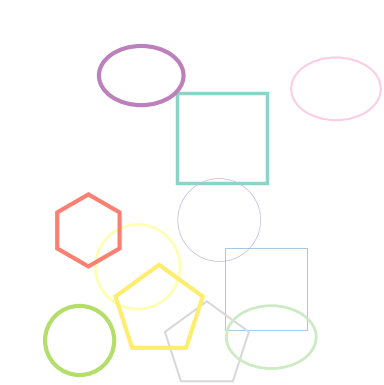[{"shape": "square", "thickness": 2.5, "radius": 0.58, "center": [0.577, 0.642]}, {"shape": "circle", "thickness": 2, "radius": 0.55, "center": [0.357, 0.307]}, {"shape": "circle", "thickness": 0.5, "radius": 0.54, "center": [0.57, 0.428]}, {"shape": "hexagon", "thickness": 3, "radius": 0.47, "center": [0.23, 0.401]}, {"shape": "square", "thickness": 0.5, "radius": 0.54, "center": [0.691, 0.249]}, {"shape": "circle", "thickness": 3, "radius": 0.45, "center": [0.207, 0.116]}, {"shape": "oval", "thickness": 1.5, "radius": 0.58, "center": [0.873, 0.769]}, {"shape": "pentagon", "thickness": 1.5, "radius": 0.57, "center": [0.537, 0.103]}, {"shape": "oval", "thickness": 3, "radius": 0.55, "center": [0.367, 0.804]}, {"shape": "oval", "thickness": 2, "radius": 0.58, "center": [0.704, 0.124]}, {"shape": "pentagon", "thickness": 3, "radius": 0.6, "center": [0.413, 0.193]}]